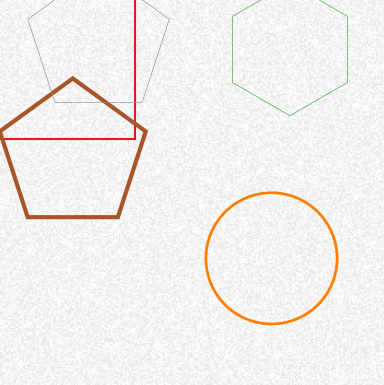[{"shape": "square", "thickness": 1.5, "radius": 0.91, "center": [0.168, 0.821]}, {"shape": "hexagon", "thickness": 0.5, "radius": 0.86, "center": [0.753, 0.872]}, {"shape": "circle", "thickness": 2, "radius": 0.85, "center": [0.705, 0.329]}, {"shape": "pentagon", "thickness": 3, "radius": 1.0, "center": [0.189, 0.597]}, {"shape": "pentagon", "thickness": 0.5, "radius": 0.97, "center": [0.256, 0.89]}]